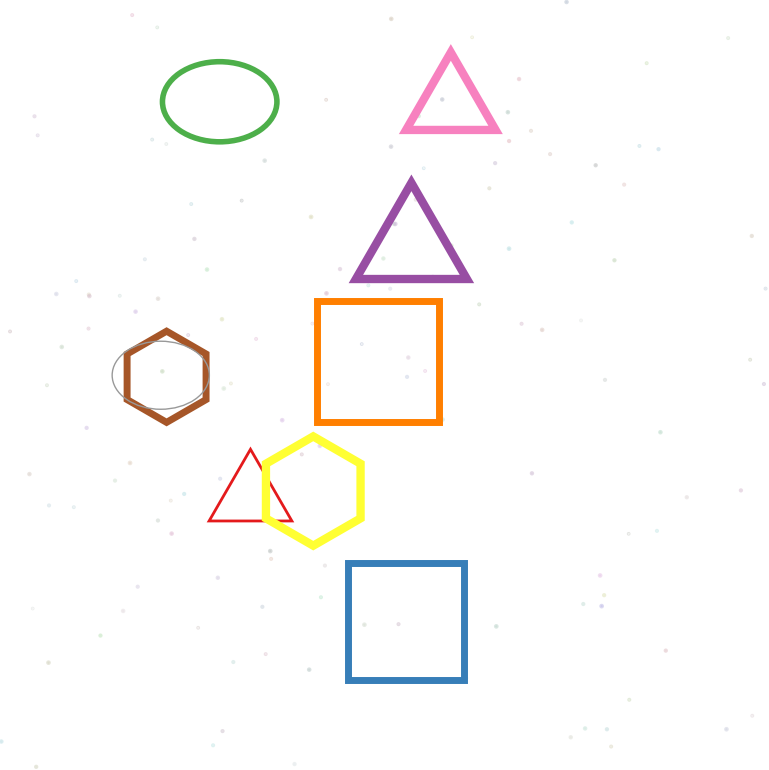[{"shape": "triangle", "thickness": 1, "radius": 0.31, "center": [0.325, 0.354]}, {"shape": "square", "thickness": 2.5, "radius": 0.38, "center": [0.528, 0.193]}, {"shape": "oval", "thickness": 2, "radius": 0.37, "center": [0.285, 0.868]}, {"shape": "triangle", "thickness": 3, "radius": 0.42, "center": [0.534, 0.679]}, {"shape": "square", "thickness": 2.5, "radius": 0.39, "center": [0.491, 0.531]}, {"shape": "hexagon", "thickness": 3, "radius": 0.35, "center": [0.407, 0.362]}, {"shape": "hexagon", "thickness": 2.5, "radius": 0.3, "center": [0.216, 0.511]}, {"shape": "triangle", "thickness": 3, "radius": 0.34, "center": [0.585, 0.865]}, {"shape": "oval", "thickness": 0.5, "radius": 0.32, "center": [0.209, 0.513]}]